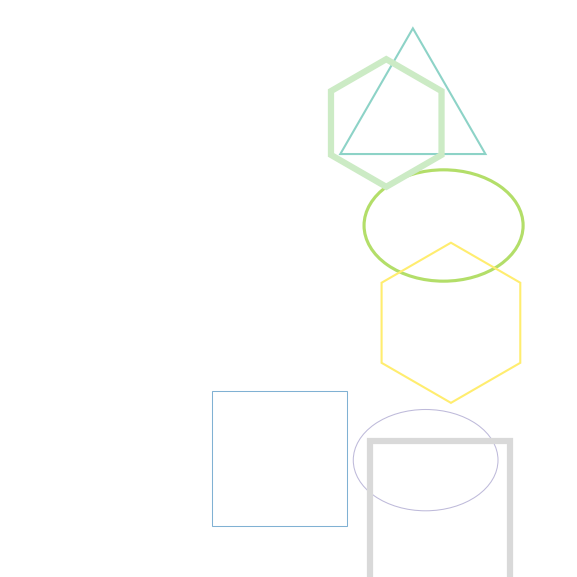[{"shape": "triangle", "thickness": 1, "radius": 0.73, "center": [0.715, 0.805]}, {"shape": "oval", "thickness": 0.5, "radius": 0.63, "center": [0.737, 0.202]}, {"shape": "square", "thickness": 0.5, "radius": 0.59, "center": [0.484, 0.205]}, {"shape": "oval", "thickness": 1.5, "radius": 0.69, "center": [0.768, 0.609]}, {"shape": "square", "thickness": 3, "radius": 0.61, "center": [0.761, 0.115]}, {"shape": "hexagon", "thickness": 3, "radius": 0.55, "center": [0.669, 0.786]}, {"shape": "hexagon", "thickness": 1, "radius": 0.69, "center": [0.781, 0.44]}]